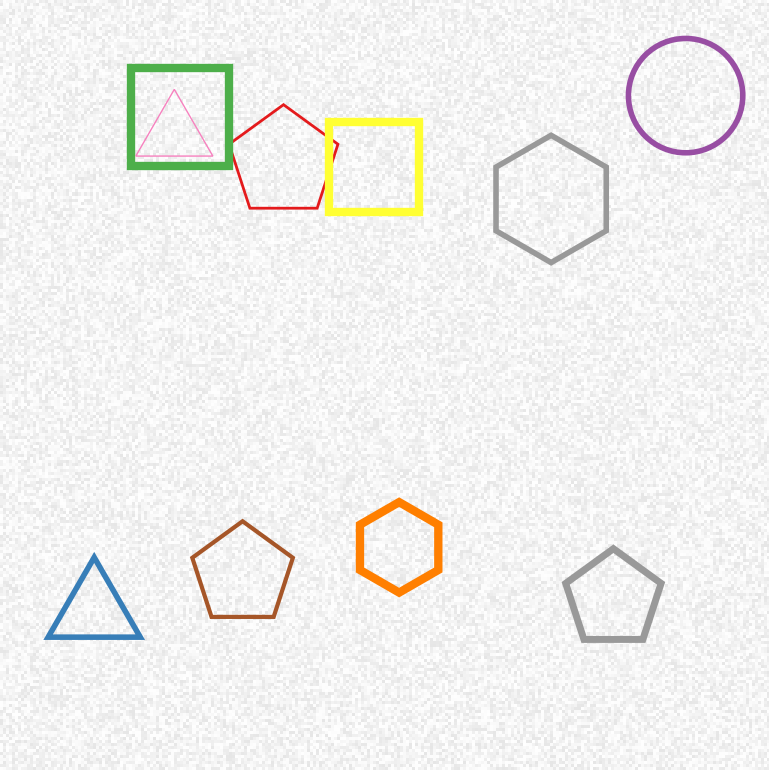[{"shape": "pentagon", "thickness": 1, "radius": 0.37, "center": [0.368, 0.79]}, {"shape": "triangle", "thickness": 2, "radius": 0.35, "center": [0.122, 0.207]}, {"shape": "square", "thickness": 3, "radius": 0.32, "center": [0.234, 0.848]}, {"shape": "circle", "thickness": 2, "radius": 0.37, "center": [0.89, 0.876]}, {"shape": "hexagon", "thickness": 3, "radius": 0.29, "center": [0.518, 0.289]}, {"shape": "square", "thickness": 3, "radius": 0.29, "center": [0.486, 0.783]}, {"shape": "pentagon", "thickness": 1.5, "radius": 0.34, "center": [0.315, 0.254]}, {"shape": "triangle", "thickness": 0.5, "radius": 0.29, "center": [0.226, 0.826]}, {"shape": "pentagon", "thickness": 2.5, "radius": 0.33, "center": [0.797, 0.222]}, {"shape": "hexagon", "thickness": 2, "radius": 0.41, "center": [0.716, 0.742]}]